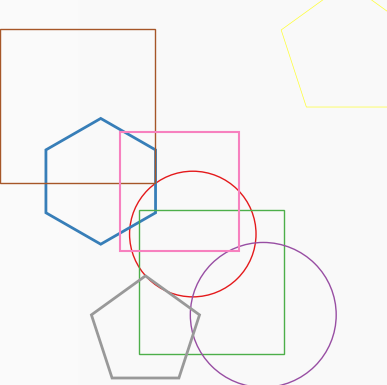[{"shape": "circle", "thickness": 1, "radius": 0.82, "center": [0.498, 0.392]}, {"shape": "hexagon", "thickness": 2, "radius": 0.82, "center": [0.26, 0.529]}, {"shape": "square", "thickness": 1, "radius": 0.93, "center": [0.546, 0.267]}, {"shape": "circle", "thickness": 1, "radius": 0.94, "center": [0.679, 0.182]}, {"shape": "pentagon", "thickness": 0.5, "radius": 0.9, "center": [0.896, 0.867]}, {"shape": "square", "thickness": 1, "radius": 1.0, "center": [0.201, 0.725]}, {"shape": "square", "thickness": 1.5, "radius": 0.77, "center": [0.464, 0.503]}, {"shape": "pentagon", "thickness": 2, "radius": 0.73, "center": [0.375, 0.137]}]